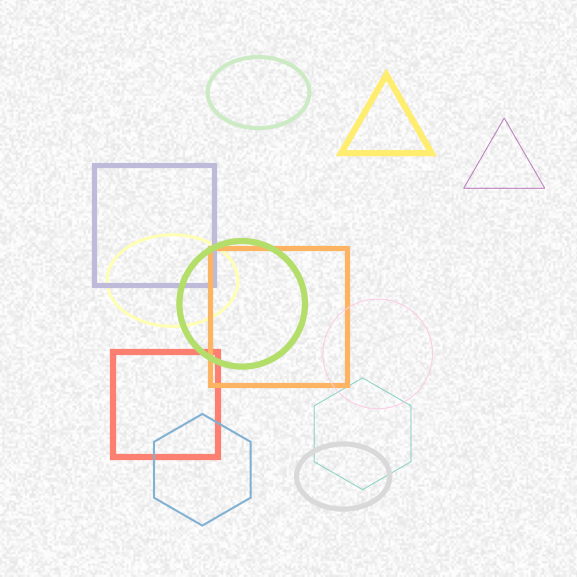[{"shape": "hexagon", "thickness": 0.5, "radius": 0.48, "center": [0.628, 0.248]}, {"shape": "oval", "thickness": 1.5, "radius": 0.57, "center": [0.299, 0.513]}, {"shape": "square", "thickness": 2.5, "radius": 0.52, "center": [0.267, 0.61]}, {"shape": "square", "thickness": 3, "radius": 0.45, "center": [0.287, 0.299]}, {"shape": "hexagon", "thickness": 1, "radius": 0.48, "center": [0.35, 0.186]}, {"shape": "square", "thickness": 2.5, "radius": 0.59, "center": [0.482, 0.451]}, {"shape": "circle", "thickness": 3, "radius": 0.54, "center": [0.419, 0.473]}, {"shape": "circle", "thickness": 0.5, "radius": 0.47, "center": [0.654, 0.386]}, {"shape": "oval", "thickness": 2.5, "radius": 0.4, "center": [0.594, 0.174]}, {"shape": "triangle", "thickness": 0.5, "radius": 0.41, "center": [0.873, 0.714]}, {"shape": "oval", "thickness": 2, "radius": 0.44, "center": [0.448, 0.839]}, {"shape": "triangle", "thickness": 3, "radius": 0.45, "center": [0.669, 0.779]}]